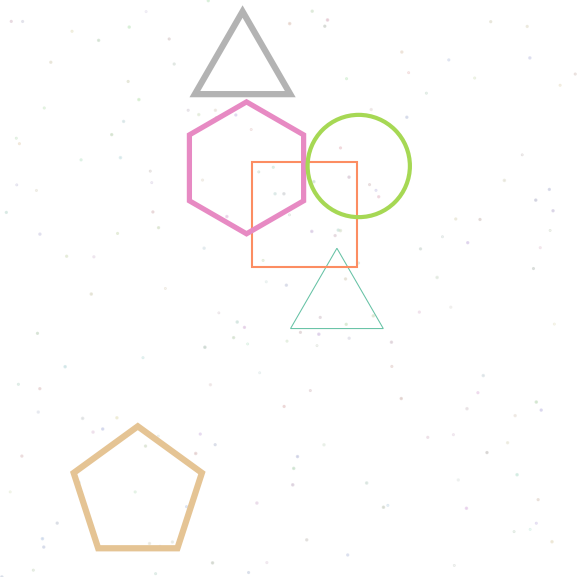[{"shape": "triangle", "thickness": 0.5, "radius": 0.46, "center": [0.583, 0.477]}, {"shape": "square", "thickness": 1, "radius": 0.45, "center": [0.527, 0.628]}, {"shape": "hexagon", "thickness": 2.5, "radius": 0.57, "center": [0.427, 0.709]}, {"shape": "circle", "thickness": 2, "radius": 0.44, "center": [0.621, 0.712]}, {"shape": "pentagon", "thickness": 3, "radius": 0.58, "center": [0.239, 0.144]}, {"shape": "triangle", "thickness": 3, "radius": 0.48, "center": [0.42, 0.884]}]